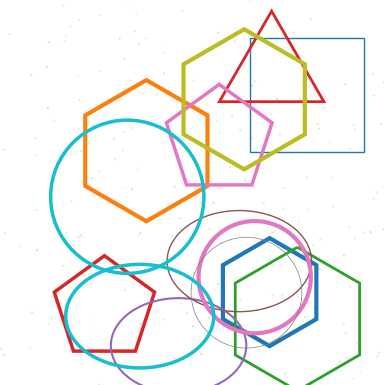[{"shape": "hexagon", "thickness": 3, "radius": 0.7, "center": [0.7, 0.241]}, {"shape": "square", "thickness": 1, "radius": 0.74, "center": [0.796, 0.753]}, {"shape": "hexagon", "thickness": 3, "radius": 0.92, "center": [0.38, 0.609]}, {"shape": "hexagon", "thickness": 2, "radius": 0.93, "center": [0.773, 0.171]}, {"shape": "pentagon", "thickness": 2.5, "radius": 0.68, "center": [0.271, 0.199]}, {"shape": "triangle", "thickness": 2, "radius": 0.78, "center": [0.705, 0.814]}, {"shape": "oval", "thickness": 1.5, "radius": 0.88, "center": [0.464, 0.102]}, {"shape": "oval", "thickness": 1, "radius": 0.94, "center": [0.622, 0.322]}, {"shape": "pentagon", "thickness": 2.5, "radius": 0.72, "center": [0.569, 0.636]}, {"shape": "circle", "thickness": 3, "radius": 0.73, "center": [0.662, 0.28]}, {"shape": "circle", "thickness": 0.5, "radius": 0.72, "center": [0.64, 0.24]}, {"shape": "hexagon", "thickness": 3, "radius": 0.91, "center": [0.634, 0.742]}, {"shape": "oval", "thickness": 2.5, "radius": 0.96, "center": [0.363, 0.179]}, {"shape": "circle", "thickness": 2.5, "radius": 1.0, "center": [0.331, 0.489]}]